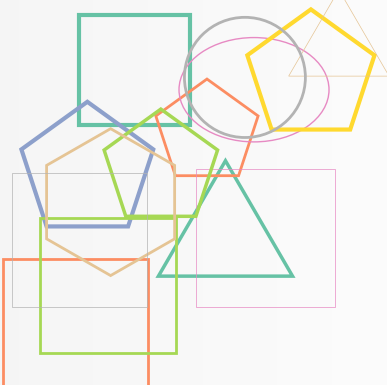[{"shape": "triangle", "thickness": 2.5, "radius": 1.0, "center": [0.582, 0.383]}, {"shape": "square", "thickness": 3, "radius": 0.71, "center": [0.346, 0.817]}, {"shape": "pentagon", "thickness": 2, "radius": 0.69, "center": [0.534, 0.656]}, {"shape": "square", "thickness": 2, "radius": 0.94, "center": [0.195, 0.14]}, {"shape": "pentagon", "thickness": 3, "radius": 0.89, "center": [0.225, 0.557]}, {"shape": "square", "thickness": 0.5, "radius": 0.9, "center": [0.685, 0.383]}, {"shape": "oval", "thickness": 1, "radius": 0.97, "center": [0.656, 0.767]}, {"shape": "square", "thickness": 2, "radius": 0.87, "center": [0.279, 0.258]}, {"shape": "pentagon", "thickness": 2.5, "radius": 0.77, "center": [0.415, 0.563]}, {"shape": "pentagon", "thickness": 3, "radius": 0.86, "center": [0.802, 0.803]}, {"shape": "triangle", "thickness": 0.5, "radius": 0.75, "center": [0.874, 0.877]}, {"shape": "hexagon", "thickness": 2, "radius": 0.95, "center": [0.285, 0.475]}, {"shape": "circle", "thickness": 2, "radius": 0.78, "center": [0.632, 0.799]}, {"shape": "square", "thickness": 0.5, "radius": 0.87, "center": [0.206, 0.376]}]